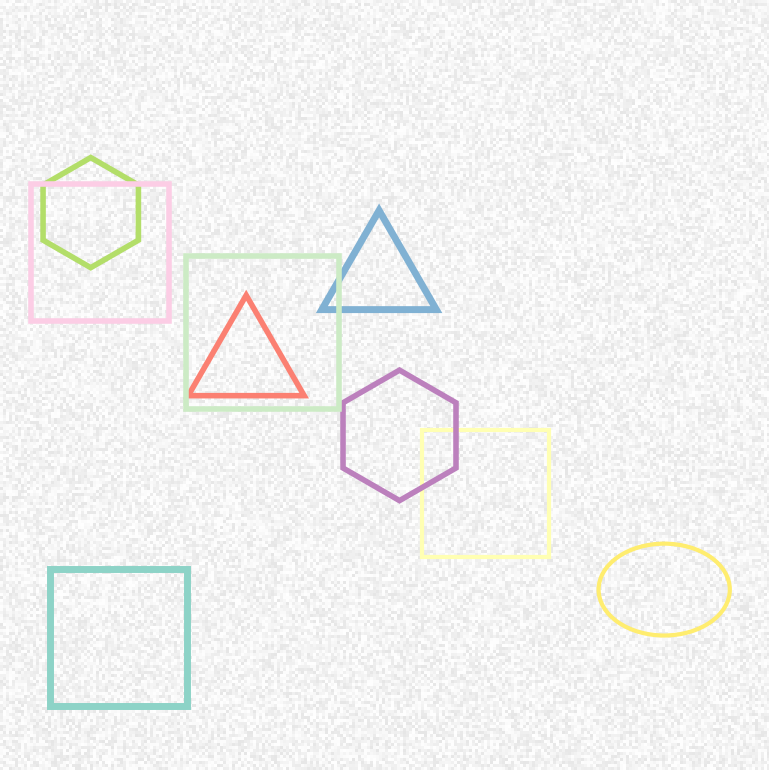[{"shape": "square", "thickness": 2.5, "radius": 0.45, "center": [0.154, 0.172]}, {"shape": "square", "thickness": 1.5, "radius": 0.41, "center": [0.63, 0.359]}, {"shape": "triangle", "thickness": 2, "radius": 0.43, "center": [0.32, 0.53]}, {"shape": "triangle", "thickness": 2.5, "radius": 0.43, "center": [0.492, 0.641]}, {"shape": "hexagon", "thickness": 2, "radius": 0.36, "center": [0.118, 0.724]}, {"shape": "square", "thickness": 2, "radius": 0.45, "center": [0.13, 0.672]}, {"shape": "hexagon", "thickness": 2, "radius": 0.42, "center": [0.519, 0.435]}, {"shape": "square", "thickness": 2, "radius": 0.5, "center": [0.341, 0.568]}, {"shape": "oval", "thickness": 1.5, "radius": 0.43, "center": [0.863, 0.234]}]